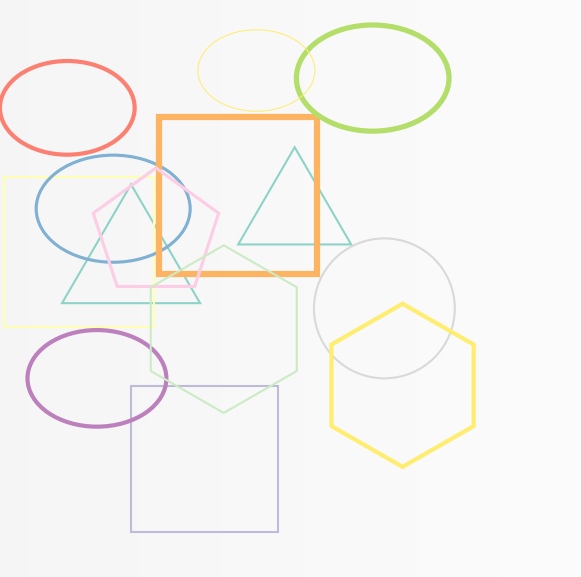[{"shape": "triangle", "thickness": 1, "radius": 0.56, "center": [0.507, 0.632]}, {"shape": "triangle", "thickness": 1, "radius": 0.69, "center": [0.225, 0.543]}, {"shape": "square", "thickness": 1, "radius": 0.65, "center": [0.136, 0.563]}, {"shape": "square", "thickness": 1, "radius": 0.63, "center": [0.352, 0.204]}, {"shape": "oval", "thickness": 2, "radius": 0.58, "center": [0.116, 0.812]}, {"shape": "oval", "thickness": 1.5, "radius": 0.66, "center": [0.195, 0.638]}, {"shape": "square", "thickness": 3, "radius": 0.68, "center": [0.41, 0.661]}, {"shape": "oval", "thickness": 2.5, "radius": 0.66, "center": [0.641, 0.864]}, {"shape": "pentagon", "thickness": 1.5, "radius": 0.57, "center": [0.268, 0.595]}, {"shape": "circle", "thickness": 1, "radius": 0.61, "center": [0.661, 0.465]}, {"shape": "oval", "thickness": 2, "radius": 0.6, "center": [0.167, 0.344]}, {"shape": "hexagon", "thickness": 1, "radius": 0.73, "center": [0.385, 0.429]}, {"shape": "hexagon", "thickness": 2, "radius": 0.71, "center": [0.693, 0.332]}, {"shape": "oval", "thickness": 0.5, "radius": 0.5, "center": [0.441, 0.877]}]